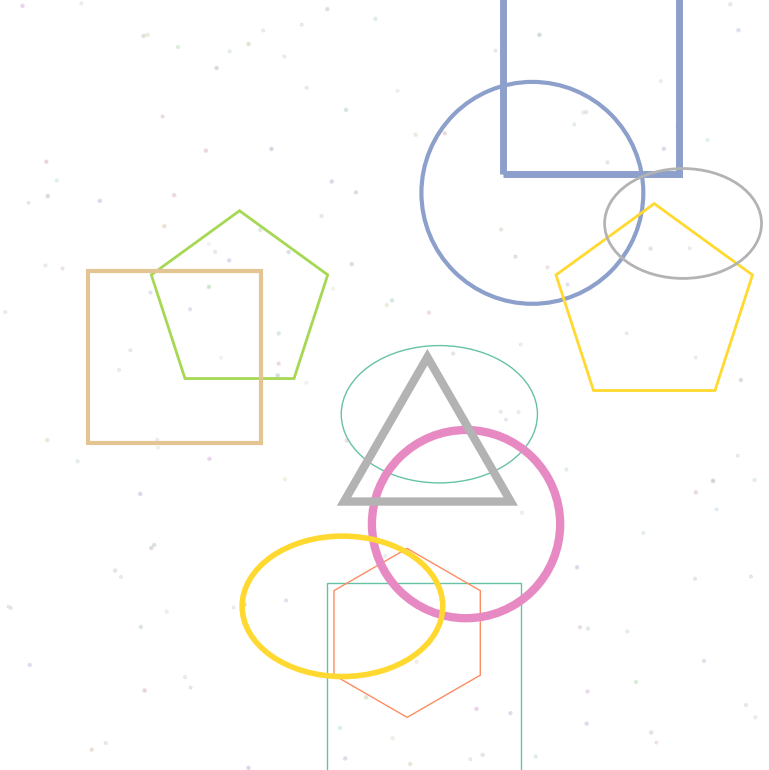[{"shape": "square", "thickness": 0.5, "radius": 0.63, "center": [0.55, 0.117]}, {"shape": "oval", "thickness": 0.5, "radius": 0.64, "center": [0.571, 0.462]}, {"shape": "hexagon", "thickness": 0.5, "radius": 0.55, "center": [0.529, 0.178]}, {"shape": "circle", "thickness": 1.5, "radius": 0.72, "center": [0.691, 0.75]}, {"shape": "square", "thickness": 2.5, "radius": 0.57, "center": [0.767, 0.889]}, {"shape": "circle", "thickness": 3, "radius": 0.61, "center": [0.605, 0.319]}, {"shape": "pentagon", "thickness": 1, "radius": 0.6, "center": [0.311, 0.606]}, {"shape": "oval", "thickness": 2, "radius": 0.65, "center": [0.445, 0.213]}, {"shape": "pentagon", "thickness": 1, "radius": 0.67, "center": [0.85, 0.601]}, {"shape": "square", "thickness": 1.5, "radius": 0.56, "center": [0.226, 0.536]}, {"shape": "oval", "thickness": 1, "radius": 0.51, "center": [0.887, 0.71]}, {"shape": "triangle", "thickness": 3, "radius": 0.62, "center": [0.555, 0.411]}]